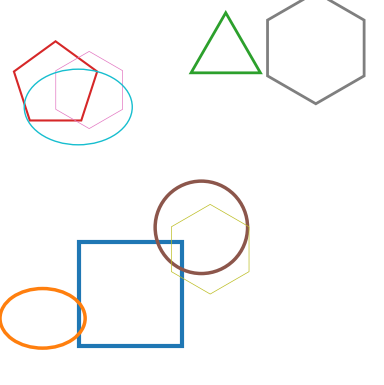[{"shape": "square", "thickness": 3, "radius": 0.67, "center": [0.339, 0.237]}, {"shape": "oval", "thickness": 2.5, "radius": 0.55, "center": [0.111, 0.173]}, {"shape": "triangle", "thickness": 2, "radius": 0.52, "center": [0.586, 0.863]}, {"shape": "pentagon", "thickness": 1.5, "radius": 0.57, "center": [0.144, 0.779]}, {"shape": "circle", "thickness": 2.5, "radius": 0.6, "center": [0.523, 0.41]}, {"shape": "hexagon", "thickness": 0.5, "radius": 0.5, "center": [0.232, 0.766]}, {"shape": "hexagon", "thickness": 2, "radius": 0.72, "center": [0.82, 0.875]}, {"shape": "hexagon", "thickness": 0.5, "radius": 0.58, "center": [0.546, 0.353]}, {"shape": "oval", "thickness": 1, "radius": 0.7, "center": [0.203, 0.722]}]